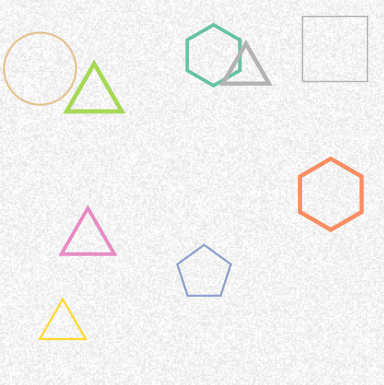[{"shape": "hexagon", "thickness": 2.5, "radius": 0.4, "center": [0.555, 0.857]}, {"shape": "hexagon", "thickness": 3, "radius": 0.46, "center": [0.859, 0.495]}, {"shape": "pentagon", "thickness": 1.5, "radius": 0.37, "center": [0.53, 0.291]}, {"shape": "triangle", "thickness": 2.5, "radius": 0.4, "center": [0.228, 0.38]}, {"shape": "triangle", "thickness": 3, "radius": 0.41, "center": [0.245, 0.752]}, {"shape": "triangle", "thickness": 1.5, "radius": 0.34, "center": [0.163, 0.154]}, {"shape": "circle", "thickness": 1.5, "radius": 0.47, "center": [0.104, 0.822]}, {"shape": "triangle", "thickness": 3, "radius": 0.35, "center": [0.639, 0.817]}, {"shape": "square", "thickness": 1, "radius": 0.42, "center": [0.87, 0.874]}]